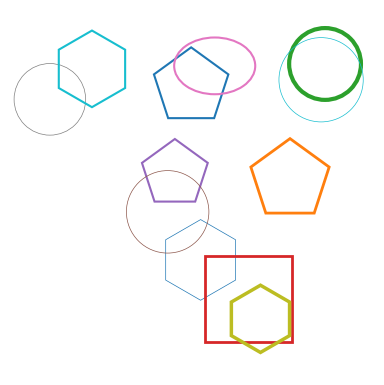[{"shape": "pentagon", "thickness": 1.5, "radius": 0.51, "center": [0.497, 0.775]}, {"shape": "hexagon", "thickness": 0.5, "radius": 0.52, "center": [0.521, 0.325]}, {"shape": "pentagon", "thickness": 2, "radius": 0.53, "center": [0.753, 0.533]}, {"shape": "circle", "thickness": 3, "radius": 0.47, "center": [0.844, 0.834]}, {"shape": "square", "thickness": 2, "radius": 0.56, "center": [0.645, 0.223]}, {"shape": "pentagon", "thickness": 1.5, "radius": 0.45, "center": [0.454, 0.549]}, {"shape": "circle", "thickness": 0.5, "radius": 0.54, "center": [0.435, 0.45]}, {"shape": "oval", "thickness": 1.5, "radius": 0.53, "center": [0.558, 0.829]}, {"shape": "circle", "thickness": 0.5, "radius": 0.46, "center": [0.13, 0.742]}, {"shape": "hexagon", "thickness": 2.5, "radius": 0.44, "center": [0.677, 0.172]}, {"shape": "circle", "thickness": 0.5, "radius": 0.55, "center": [0.834, 0.793]}, {"shape": "hexagon", "thickness": 1.5, "radius": 0.5, "center": [0.239, 0.821]}]